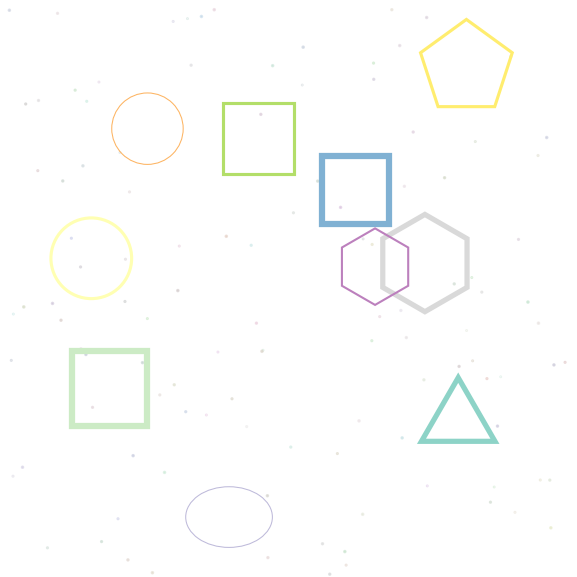[{"shape": "triangle", "thickness": 2.5, "radius": 0.37, "center": [0.793, 0.272]}, {"shape": "circle", "thickness": 1.5, "radius": 0.35, "center": [0.158, 0.552]}, {"shape": "oval", "thickness": 0.5, "radius": 0.38, "center": [0.397, 0.104]}, {"shape": "square", "thickness": 3, "radius": 0.29, "center": [0.616, 0.67]}, {"shape": "circle", "thickness": 0.5, "radius": 0.31, "center": [0.255, 0.776]}, {"shape": "square", "thickness": 1.5, "radius": 0.31, "center": [0.448, 0.759]}, {"shape": "hexagon", "thickness": 2.5, "radius": 0.42, "center": [0.736, 0.544]}, {"shape": "hexagon", "thickness": 1, "radius": 0.33, "center": [0.649, 0.537]}, {"shape": "square", "thickness": 3, "radius": 0.32, "center": [0.189, 0.326]}, {"shape": "pentagon", "thickness": 1.5, "radius": 0.42, "center": [0.808, 0.882]}]